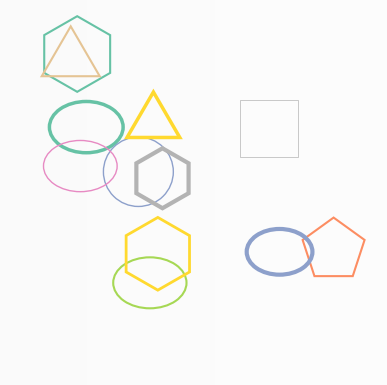[{"shape": "oval", "thickness": 2.5, "radius": 0.48, "center": [0.223, 0.67]}, {"shape": "hexagon", "thickness": 1.5, "radius": 0.49, "center": [0.199, 0.86]}, {"shape": "pentagon", "thickness": 1.5, "radius": 0.42, "center": [0.861, 0.351]}, {"shape": "circle", "thickness": 1, "radius": 0.45, "center": [0.357, 0.554]}, {"shape": "oval", "thickness": 3, "radius": 0.42, "center": [0.721, 0.346]}, {"shape": "oval", "thickness": 1, "radius": 0.48, "center": [0.207, 0.569]}, {"shape": "oval", "thickness": 1.5, "radius": 0.47, "center": [0.387, 0.265]}, {"shape": "hexagon", "thickness": 2, "radius": 0.47, "center": [0.407, 0.341]}, {"shape": "triangle", "thickness": 2.5, "radius": 0.39, "center": [0.396, 0.682]}, {"shape": "triangle", "thickness": 1.5, "radius": 0.43, "center": [0.183, 0.845]}, {"shape": "hexagon", "thickness": 3, "radius": 0.39, "center": [0.419, 0.537]}, {"shape": "square", "thickness": 0.5, "radius": 0.37, "center": [0.693, 0.666]}]